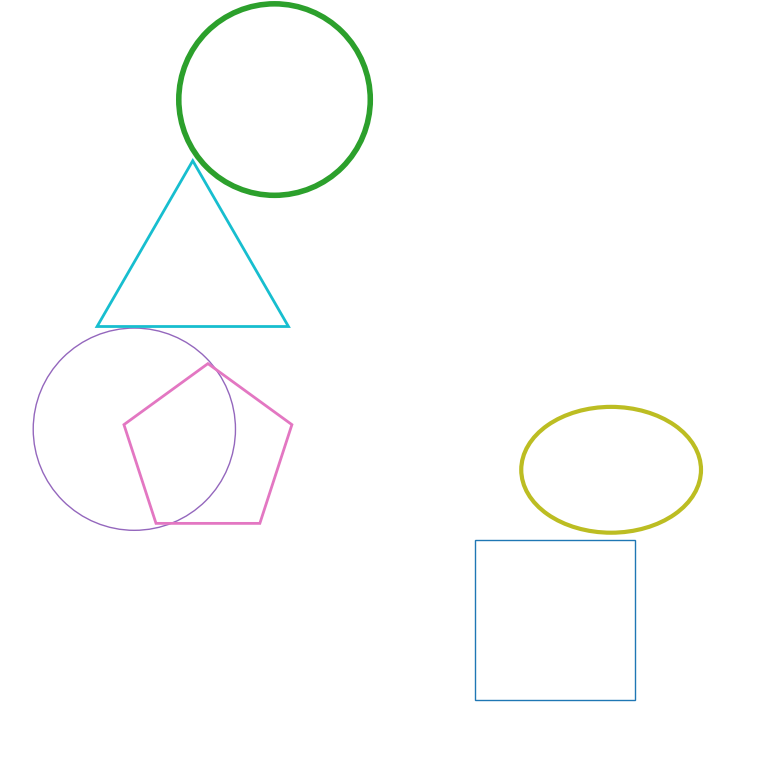[{"shape": "square", "thickness": 0.5, "radius": 0.52, "center": [0.721, 0.195]}, {"shape": "circle", "thickness": 2, "radius": 0.62, "center": [0.357, 0.871]}, {"shape": "circle", "thickness": 0.5, "radius": 0.66, "center": [0.174, 0.443]}, {"shape": "pentagon", "thickness": 1, "radius": 0.57, "center": [0.27, 0.413]}, {"shape": "oval", "thickness": 1.5, "radius": 0.58, "center": [0.794, 0.39]}, {"shape": "triangle", "thickness": 1, "radius": 0.72, "center": [0.25, 0.648]}]